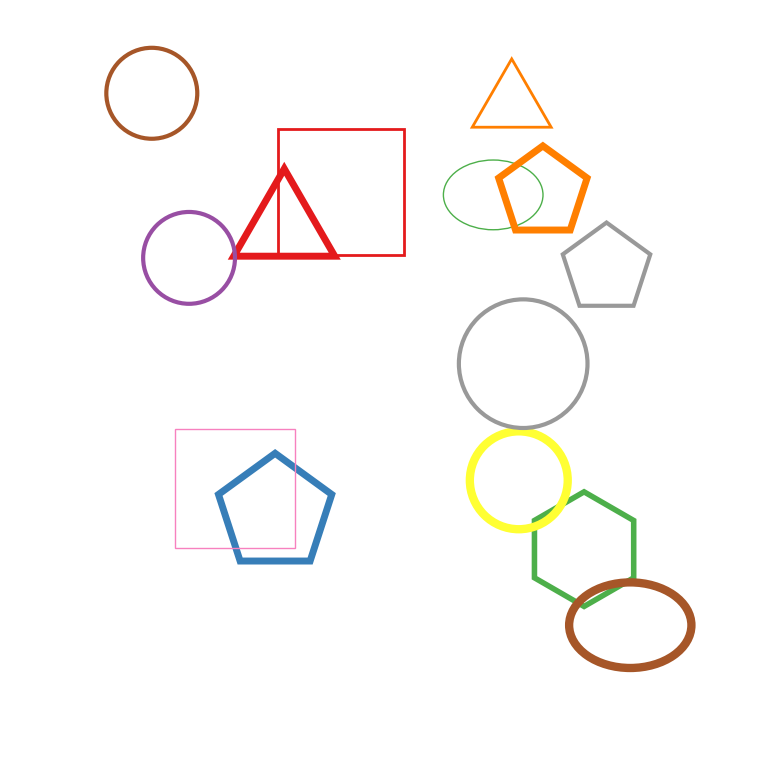[{"shape": "triangle", "thickness": 2.5, "radius": 0.38, "center": [0.369, 0.705]}, {"shape": "square", "thickness": 1, "radius": 0.41, "center": [0.443, 0.75]}, {"shape": "pentagon", "thickness": 2.5, "radius": 0.39, "center": [0.357, 0.334]}, {"shape": "oval", "thickness": 0.5, "radius": 0.32, "center": [0.641, 0.747]}, {"shape": "hexagon", "thickness": 2, "radius": 0.37, "center": [0.759, 0.287]}, {"shape": "circle", "thickness": 1.5, "radius": 0.3, "center": [0.246, 0.665]}, {"shape": "triangle", "thickness": 1, "radius": 0.3, "center": [0.665, 0.864]}, {"shape": "pentagon", "thickness": 2.5, "radius": 0.3, "center": [0.705, 0.75]}, {"shape": "circle", "thickness": 3, "radius": 0.32, "center": [0.674, 0.376]}, {"shape": "circle", "thickness": 1.5, "radius": 0.3, "center": [0.197, 0.879]}, {"shape": "oval", "thickness": 3, "radius": 0.4, "center": [0.819, 0.188]}, {"shape": "square", "thickness": 0.5, "radius": 0.39, "center": [0.305, 0.365]}, {"shape": "circle", "thickness": 1.5, "radius": 0.42, "center": [0.679, 0.528]}, {"shape": "pentagon", "thickness": 1.5, "radius": 0.3, "center": [0.788, 0.651]}]